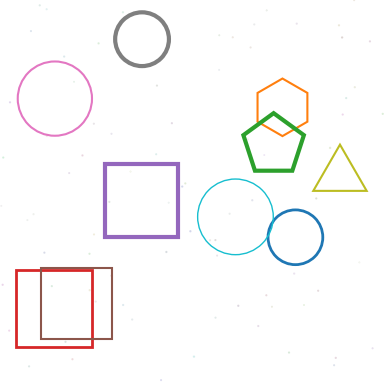[{"shape": "circle", "thickness": 2, "radius": 0.36, "center": [0.767, 0.384]}, {"shape": "hexagon", "thickness": 1.5, "radius": 0.37, "center": [0.734, 0.721]}, {"shape": "pentagon", "thickness": 3, "radius": 0.41, "center": [0.711, 0.623]}, {"shape": "square", "thickness": 2, "radius": 0.5, "center": [0.14, 0.198]}, {"shape": "square", "thickness": 3, "radius": 0.47, "center": [0.368, 0.479]}, {"shape": "square", "thickness": 1.5, "radius": 0.46, "center": [0.199, 0.211]}, {"shape": "circle", "thickness": 1.5, "radius": 0.48, "center": [0.143, 0.744]}, {"shape": "circle", "thickness": 3, "radius": 0.35, "center": [0.369, 0.898]}, {"shape": "triangle", "thickness": 1.5, "radius": 0.4, "center": [0.883, 0.544]}, {"shape": "circle", "thickness": 1, "radius": 0.49, "center": [0.612, 0.437]}]